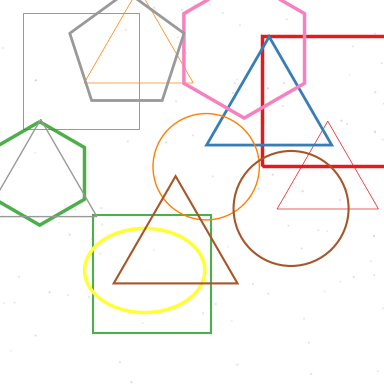[{"shape": "triangle", "thickness": 0.5, "radius": 0.76, "center": [0.851, 0.533]}, {"shape": "square", "thickness": 2.5, "radius": 0.84, "center": [0.848, 0.737]}, {"shape": "triangle", "thickness": 2, "radius": 0.94, "center": [0.699, 0.717]}, {"shape": "hexagon", "thickness": 2.5, "radius": 0.67, "center": [0.103, 0.55]}, {"shape": "square", "thickness": 1.5, "radius": 0.77, "center": [0.395, 0.288]}, {"shape": "square", "thickness": 0.5, "radius": 0.75, "center": [0.209, 0.816]}, {"shape": "triangle", "thickness": 0.5, "radius": 0.82, "center": [0.36, 0.866]}, {"shape": "circle", "thickness": 1, "radius": 0.69, "center": [0.535, 0.567]}, {"shape": "oval", "thickness": 2.5, "radius": 0.78, "center": [0.376, 0.297]}, {"shape": "triangle", "thickness": 1.5, "radius": 0.93, "center": [0.456, 0.357]}, {"shape": "circle", "thickness": 1.5, "radius": 0.75, "center": [0.756, 0.459]}, {"shape": "hexagon", "thickness": 2.5, "radius": 0.9, "center": [0.634, 0.874]}, {"shape": "triangle", "thickness": 1, "radius": 0.84, "center": [0.106, 0.522]}, {"shape": "pentagon", "thickness": 2, "radius": 0.78, "center": [0.33, 0.865]}]